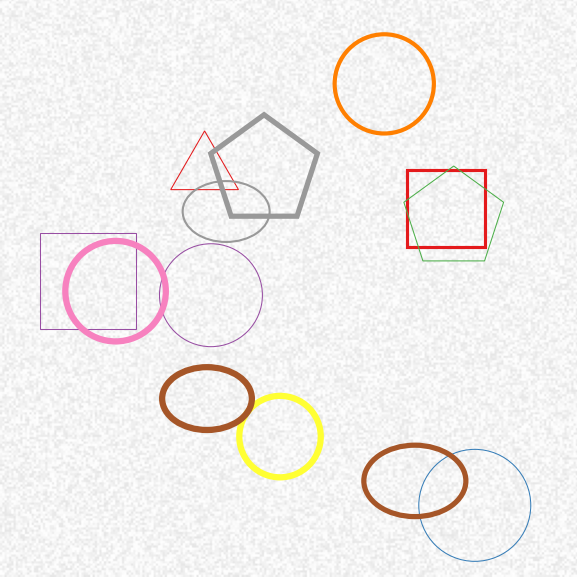[{"shape": "square", "thickness": 1.5, "radius": 0.34, "center": [0.772, 0.638]}, {"shape": "triangle", "thickness": 0.5, "radius": 0.34, "center": [0.354, 0.705]}, {"shape": "circle", "thickness": 0.5, "radius": 0.48, "center": [0.822, 0.124]}, {"shape": "pentagon", "thickness": 0.5, "radius": 0.45, "center": [0.786, 0.621]}, {"shape": "circle", "thickness": 0.5, "radius": 0.45, "center": [0.365, 0.488]}, {"shape": "square", "thickness": 0.5, "radius": 0.42, "center": [0.153, 0.513]}, {"shape": "circle", "thickness": 2, "radius": 0.43, "center": [0.665, 0.854]}, {"shape": "circle", "thickness": 3, "radius": 0.35, "center": [0.485, 0.243]}, {"shape": "oval", "thickness": 2.5, "radius": 0.44, "center": [0.718, 0.166]}, {"shape": "oval", "thickness": 3, "radius": 0.39, "center": [0.358, 0.309]}, {"shape": "circle", "thickness": 3, "radius": 0.44, "center": [0.2, 0.495]}, {"shape": "oval", "thickness": 1, "radius": 0.38, "center": [0.392, 0.633]}, {"shape": "pentagon", "thickness": 2.5, "radius": 0.49, "center": [0.457, 0.703]}]